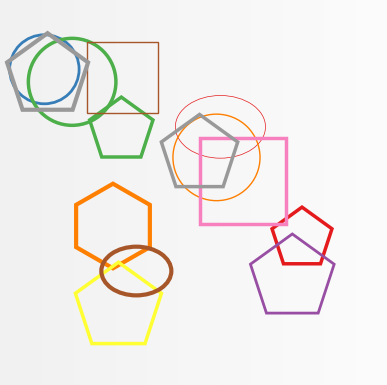[{"shape": "pentagon", "thickness": 2.5, "radius": 0.41, "center": [0.779, 0.381]}, {"shape": "oval", "thickness": 0.5, "radius": 0.58, "center": [0.569, 0.671]}, {"shape": "circle", "thickness": 2, "radius": 0.45, "center": [0.115, 0.82]}, {"shape": "pentagon", "thickness": 2.5, "radius": 0.43, "center": [0.313, 0.662]}, {"shape": "circle", "thickness": 2.5, "radius": 0.56, "center": [0.186, 0.787]}, {"shape": "pentagon", "thickness": 2, "radius": 0.57, "center": [0.754, 0.279]}, {"shape": "circle", "thickness": 1, "radius": 0.56, "center": [0.559, 0.591]}, {"shape": "hexagon", "thickness": 3, "radius": 0.55, "center": [0.292, 0.413]}, {"shape": "pentagon", "thickness": 2.5, "radius": 0.58, "center": [0.306, 0.202]}, {"shape": "oval", "thickness": 3, "radius": 0.45, "center": [0.352, 0.296]}, {"shape": "square", "thickness": 1, "radius": 0.46, "center": [0.316, 0.799]}, {"shape": "square", "thickness": 2.5, "radius": 0.56, "center": [0.627, 0.531]}, {"shape": "pentagon", "thickness": 2.5, "radius": 0.52, "center": [0.515, 0.599]}, {"shape": "pentagon", "thickness": 3, "radius": 0.55, "center": [0.123, 0.804]}]